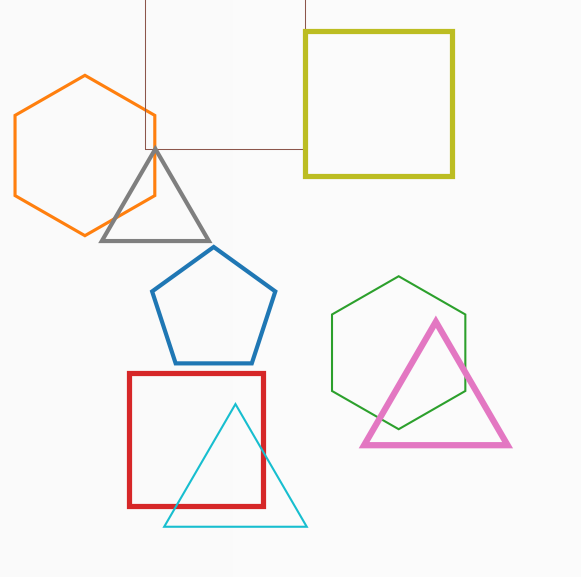[{"shape": "pentagon", "thickness": 2, "radius": 0.56, "center": [0.368, 0.46]}, {"shape": "hexagon", "thickness": 1.5, "radius": 0.69, "center": [0.146, 0.73]}, {"shape": "hexagon", "thickness": 1, "radius": 0.66, "center": [0.686, 0.388]}, {"shape": "square", "thickness": 2.5, "radius": 0.57, "center": [0.337, 0.238]}, {"shape": "square", "thickness": 0.5, "radius": 0.69, "center": [0.387, 0.879]}, {"shape": "triangle", "thickness": 3, "radius": 0.71, "center": [0.75, 0.299]}, {"shape": "triangle", "thickness": 2, "radius": 0.53, "center": [0.267, 0.635]}, {"shape": "square", "thickness": 2.5, "radius": 0.63, "center": [0.651, 0.82]}, {"shape": "triangle", "thickness": 1, "radius": 0.71, "center": [0.405, 0.158]}]